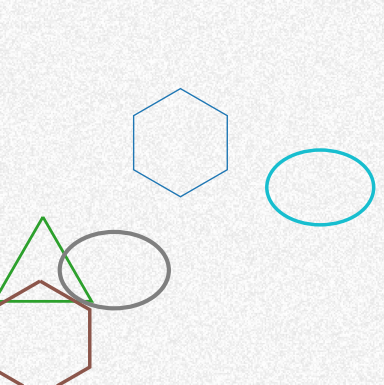[{"shape": "hexagon", "thickness": 1, "radius": 0.7, "center": [0.469, 0.629]}, {"shape": "triangle", "thickness": 2, "radius": 0.73, "center": [0.111, 0.29]}, {"shape": "hexagon", "thickness": 2.5, "radius": 0.74, "center": [0.104, 0.121]}, {"shape": "oval", "thickness": 3, "radius": 0.71, "center": [0.297, 0.298]}, {"shape": "oval", "thickness": 2.5, "radius": 0.69, "center": [0.832, 0.513]}]